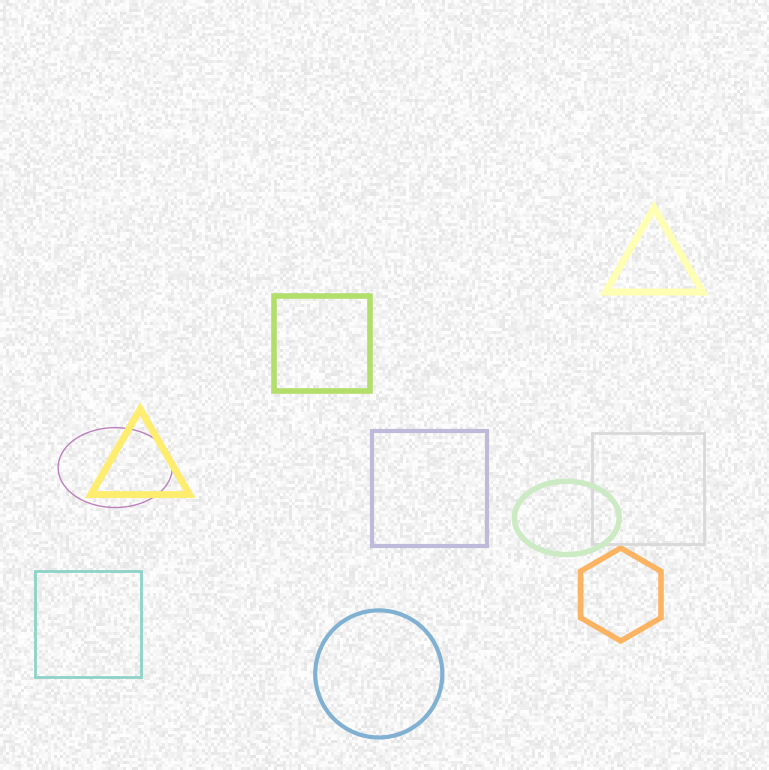[{"shape": "square", "thickness": 1, "radius": 0.34, "center": [0.114, 0.19]}, {"shape": "triangle", "thickness": 2.5, "radius": 0.36, "center": [0.85, 0.657]}, {"shape": "square", "thickness": 1.5, "radius": 0.37, "center": [0.558, 0.366]}, {"shape": "circle", "thickness": 1.5, "radius": 0.41, "center": [0.492, 0.125]}, {"shape": "hexagon", "thickness": 2, "radius": 0.3, "center": [0.806, 0.228]}, {"shape": "square", "thickness": 2, "radius": 0.31, "center": [0.418, 0.554]}, {"shape": "square", "thickness": 1, "radius": 0.36, "center": [0.842, 0.365]}, {"shape": "oval", "thickness": 0.5, "radius": 0.37, "center": [0.15, 0.393]}, {"shape": "oval", "thickness": 2, "radius": 0.34, "center": [0.736, 0.327]}, {"shape": "triangle", "thickness": 2.5, "radius": 0.37, "center": [0.182, 0.395]}]